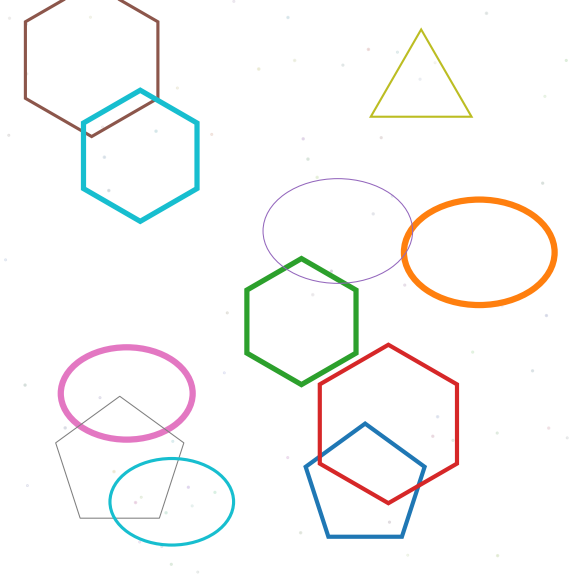[{"shape": "pentagon", "thickness": 2, "radius": 0.54, "center": [0.632, 0.157]}, {"shape": "oval", "thickness": 3, "radius": 0.65, "center": [0.83, 0.562]}, {"shape": "hexagon", "thickness": 2.5, "radius": 0.55, "center": [0.522, 0.442]}, {"shape": "hexagon", "thickness": 2, "radius": 0.69, "center": [0.673, 0.265]}, {"shape": "oval", "thickness": 0.5, "radius": 0.65, "center": [0.585, 0.599]}, {"shape": "hexagon", "thickness": 1.5, "radius": 0.66, "center": [0.159, 0.895]}, {"shape": "oval", "thickness": 3, "radius": 0.57, "center": [0.219, 0.318]}, {"shape": "pentagon", "thickness": 0.5, "radius": 0.58, "center": [0.207, 0.196]}, {"shape": "triangle", "thickness": 1, "radius": 0.5, "center": [0.729, 0.847]}, {"shape": "hexagon", "thickness": 2.5, "radius": 0.57, "center": [0.243, 0.729]}, {"shape": "oval", "thickness": 1.5, "radius": 0.54, "center": [0.297, 0.13]}]